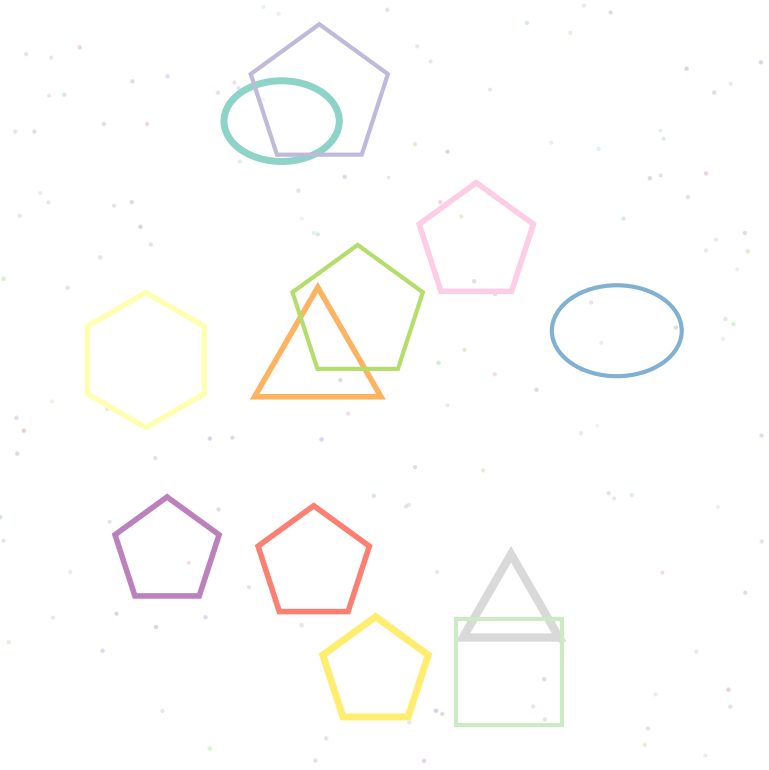[{"shape": "oval", "thickness": 2.5, "radius": 0.37, "center": [0.366, 0.843]}, {"shape": "hexagon", "thickness": 2, "radius": 0.44, "center": [0.189, 0.532]}, {"shape": "pentagon", "thickness": 1.5, "radius": 0.47, "center": [0.415, 0.875]}, {"shape": "pentagon", "thickness": 2, "radius": 0.38, "center": [0.407, 0.267]}, {"shape": "oval", "thickness": 1.5, "radius": 0.42, "center": [0.801, 0.57]}, {"shape": "triangle", "thickness": 2, "radius": 0.47, "center": [0.413, 0.532]}, {"shape": "pentagon", "thickness": 1.5, "radius": 0.44, "center": [0.465, 0.593]}, {"shape": "pentagon", "thickness": 2, "radius": 0.39, "center": [0.619, 0.685]}, {"shape": "triangle", "thickness": 3, "radius": 0.36, "center": [0.664, 0.208]}, {"shape": "pentagon", "thickness": 2, "radius": 0.36, "center": [0.217, 0.284]}, {"shape": "square", "thickness": 1.5, "radius": 0.34, "center": [0.661, 0.127]}, {"shape": "pentagon", "thickness": 2.5, "radius": 0.36, "center": [0.488, 0.127]}]